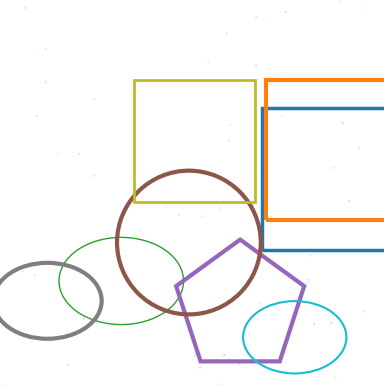[{"shape": "square", "thickness": 2.5, "radius": 0.92, "center": [0.865, 0.535]}, {"shape": "square", "thickness": 3, "radius": 0.91, "center": [0.873, 0.61]}, {"shape": "oval", "thickness": 1, "radius": 0.81, "center": [0.315, 0.27]}, {"shape": "pentagon", "thickness": 3, "radius": 0.87, "center": [0.624, 0.203]}, {"shape": "circle", "thickness": 3, "radius": 0.93, "center": [0.491, 0.37]}, {"shape": "oval", "thickness": 3, "radius": 0.7, "center": [0.123, 0.219]}, {"shape": "square", "thickness": 2, "radius": 0.79, "center": [0.505, 0.634]}, {"shape": "oval", "thickness": 1.5, "radius": 0.67, "center": [0.766, 0.124]}]